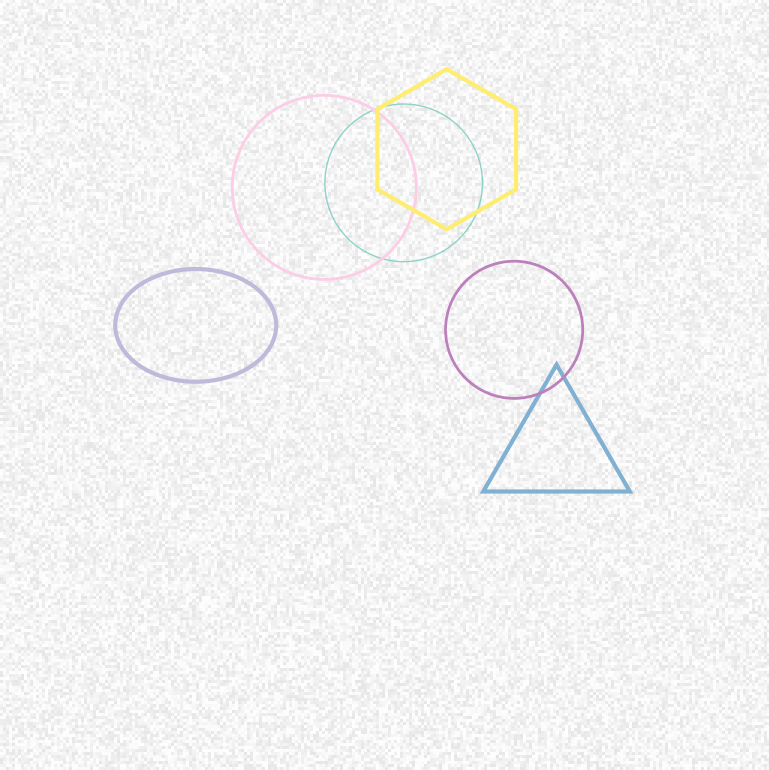[{"shape": "circle", "thickness": 0.5, "radius": 0.51, "center": [0.524, 0.763]}, {"shape": "oval", "thickness": 1.5, "radius": 0.52, "center": [0.254, 0.577]}, {"shape": "triangle", "thickness": 1.5, "radius": 0.55, "center": [0.723, 0.417]}, {"shape": "circle", "thickness": 1, "radius": 0.6, "center": [0.421, 0.757]}, {"shape": "circle", "thickness": 1, "radius": 0.45, "center": [0.668, 0.572]}, {"shape": "hexagon", "thickness": 1.5, "radius": 0.52, "center": [0.58, 0.806]}]